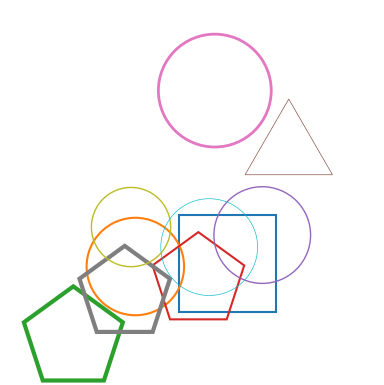[{"shape": "square", "thickness": 1.5, "radius": 0.63, "center": [0.59, 0.314]}, {"shape": "circle", "thickness": 1.5, "radius": 0.63, "center": [0.352, 0.308]}, {"shape": "pentagon", "thickness": 3, "radius": 0.68, "center": [0.191, 0.121]}, {"shape": "pentagon", "thickness": 1.5, "radius": 0.63, "center": [0.515, 0.272]}, {"shape": "circle", "thickness": 1, "radius": 0.63, "center": [0.681, 0.389]}, {"shape": "triangle", "thickness": 0.5, "radius": 0.66, "center": [0.75, 0.612]}, {"shape": "circle", "thickness": 2, "radius": 0.73, "center": [0.558, 0.765]}, {"shape": "pentagon", "thickness": 3, "radius": 0.62, "center": [0.324, 0.238]}, {"shape": "circle", "thickness": 1, "radius": 0.51, "center": [0.34, 0.41]}, {"shape": "circle", "thickness": 0.5, "radius": 0.63, "center": [0.543, 0.358]}]